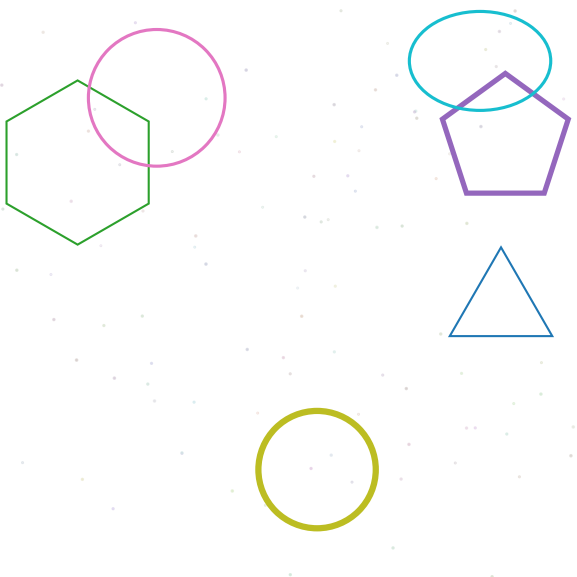[{"shape": "triangle", "thickness": 1, "radius": 0.51, "center": [0.868, 0.468]}, {"shape": "hexagon", "thickness": 1, "radius": 0.71, "center": [0.134, 0.718]}, {"shape": "pentagon", "thickness": 2.5, "radius": 0.57, "center": [0.875, 0.757]}, {"shape": "circle", "thickness": 1.5, "radius": 0.59, "center": [0.271, 0.83]}, {"shape": "circle", "thickness": 3, "radius": 0.51, "center": [0.549, 0.186]}, {"shape": "oval", "thickness": 1.5, "radius": 0.61, "center": [0.831, 0.894]}]